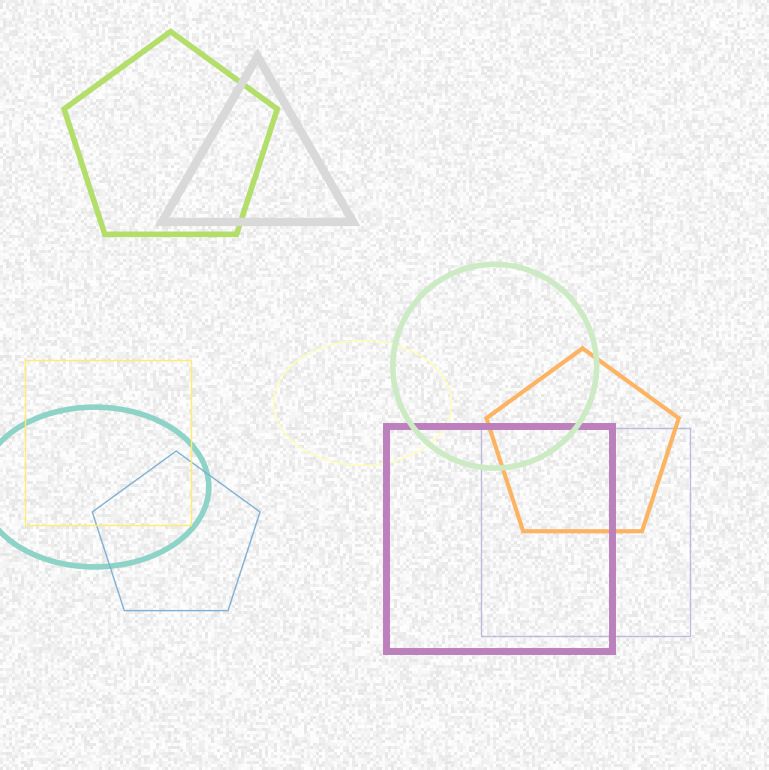[{"shape": "oval", "thickness": 2, "radius": 0.74, "center": [0.123, 0.368]}, {"shape": "oval", "thickness": 0.5, "radius": 0.58, "center": [0.471, 0.477]}, {"shape": "square", "thickness": 0.5, "radius": 0.68, "center": [0.76, 0.309]}, {"shape": "pentagon", "thickness": 0.5, "radius": 0.57, "center": [0.229, 0.3]}, {"shape": "pentagon", "thickness": 1.5, "radius": 0.66, "center": [0.757, 0.416]}, {"shape": "pentagon", "thickness": 2, "radius": 0.73, "center": [0.222, 0.813]}, {"shape": "triangle", "thickness": 3, "radius": 0.72, "center": [0.334, 0.783]}, {"shape": "square", "thickness": 2.5, "radius": 0.73, "center": [0.648, 0.301]}, {"shape": "circle", "thickness": 2, "radius": 0.66, "center": [0.643, 0.524]}, {"shape": "square", "thickness": 0.5, "radius": 0.54, "center": [0.14, 0.425]}]